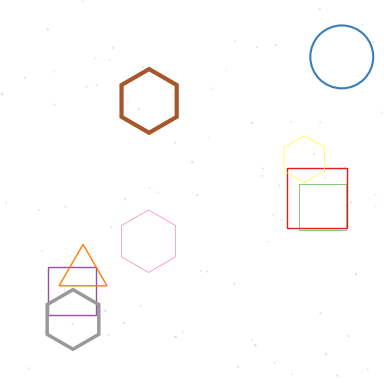[{"shape": "square", "thickness": 1, "radius": 0.39, "center": [0.823, 0.486]}, {"shape": "circle", "thickness": 1.5, "radius": 0.41, "center": [0.888, 0.852]}, {"shape": "square", "thickness": 0.5, "radius": 0.3, "center": [0.839, 0.462]}, {"shape": "square", "thickness": 1, "radius": 0.31, "center": [0.187, 0.245]}, {"shape": "triangle", "thickness": 1, "radius": 0.36, "center": [0.216, 0.294]}, {"shape": "hexagon", "thickness": 0.5, "radius": 0.31, "center": [0.79, 0.587]}, {"shape": "hexagon", "thickness": 3, "radius": 0.41, "center": [0.387, 0.738]}, {"shape": "hexagon", "thickness": 0.5, "radius": 0.41, "center": [0.386, 0.374]}, {"shape": "hexagon", "thickness": 2.5, "radius": 0.39, "center": [0.19, 0.17]}]